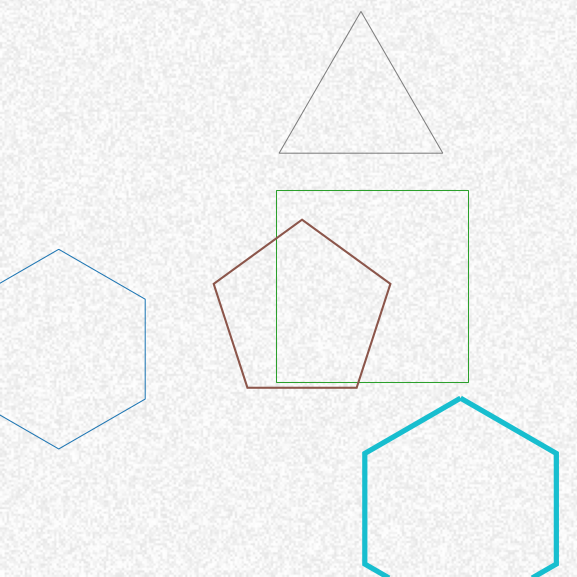[{"shape": "hexagon", "thickness": 0.5, "radius": 0.86, "center": [0.102, 0.395]}, {"shape": "square", "thickness": 0.5, "radius": 0.83, "center": [0.644, 0.503]}, {"shape": "pentagon", "thickness": 1, "radius": 0.8, "center": [0.523, 0.458]}, {"shape": "triangle", "thickness": 0.5, "radius": 0.82, "center": [0.625, 0.816]}, {"shape": "hexagon", "thickness": 2.5, "radius": 0.96, "center": [0.798, 0.118]}]